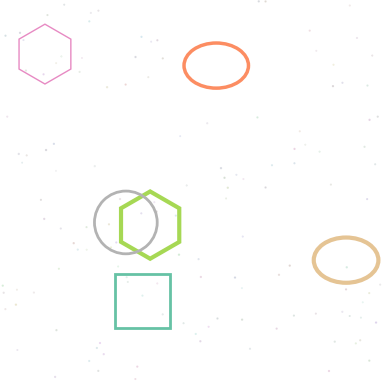[{"shape": "square", "thickness": 2, "radius": 0.36, "center": [0.371, 0.218]}, {"shape": "oval", "thickness": 2.5, "radius": 0.42, "center": [0.562, 0.83]}, {"shape": "hexagon", "thickness": 1, "radius": 0.39, "center": [0.117, 0.86]}, {"shape": "hexagon", "thickness": 3, "radius": 0.44, "center": [0.39, 0.415]}, {"shape": "oval", "thickness": 3, "radius": 0.42, "center": [0.899, 0.324]}, {"shape": "circle", "thickness": 2, "radius": 0.41, "center": [0.327, 0.422]}]